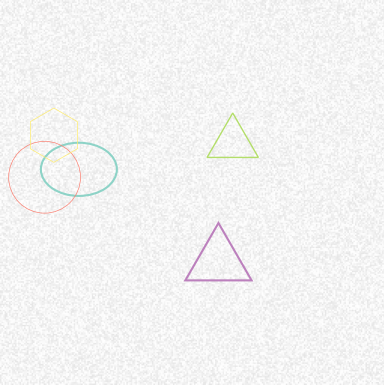[{"shape": "oval", "thickness": 1.5, "radius": 0.49, "center": [0.205, 0.56]}, {"shape": "circle", "thickness": 0.5, "radius": 0.47, "center": [0.116, 0.54]}, {"shape": "triangle", "thickness": 1, "radius": 0.38, "center": [0.604, 0.63]}, {"shape": "triangle", "thickness": 1.5, "radius": 0.5, "center": [0.567, 0.321]}, {"shape": "hexagon", "thickness": 0.5, "radius": 0.35, "center": [0.14, 0.649]}]